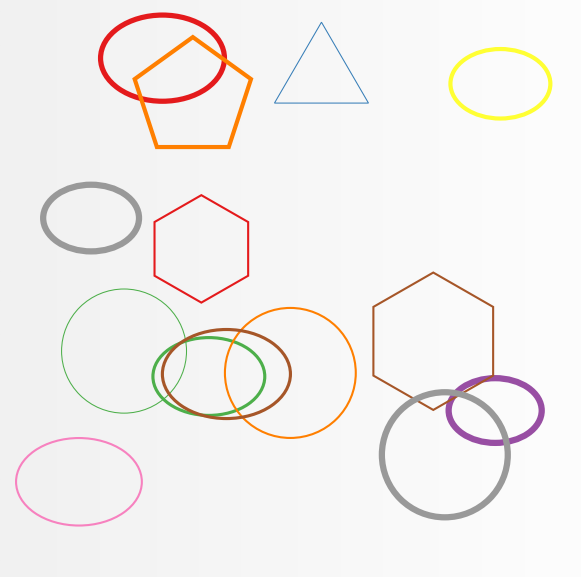[{"shape": "oval", "thickness": 2.5, "radius": 0.53, "center": [0.28, 0.898]}, {"shape": "hexagon", "thickness": 1, "radius": 0.47, "center": [0.346, 0.568]}, {"shape": "triangle", "thickness": 0.5, "radius": 0.47, "center": [0.553, 0.867]}, {"shape": "oval", "thickness": 1.5, "radius": 0.48, "center": [0.359, 0.347]}, {"shape": "circle", "thickness": 0.5, "radius": 0.54, "center": [0.213, 0.391]}, {"shape": "oval", "thickness": 3, "radius": 0.4, "center": [0.852, 0.288]}, {"shape": "circle", "thickness": 1, "radius": 0.56, "center": [0.5, 0.353]}, {"shape": "pentagon", "thickness": 2, "radius": 0.53, "center": [0.332, 0.83]}, {"shape": "oval", "thickness": 2, "radius": 0.43, "center": [0.861, 0.854]}, {"shape": "hexagon", "thickness": 1, "radius": 0.59, "center": [0.745, 0.408]}, {"shape": "oval", "thickness": 1.5, "radius": 0.55, "center": [0.39, 0.351]}, {"shape": "oval", "thickness": 1, "radius": 0.54, "center": [0.136, 0.165]}, {"shape": "circle", "thickness": 3, "radius": 0.54, "center": [0.765, 0.212]}, {"shape": "oval", "thickness": 3, "radius": 0.41, "center": [0.157, 0.622]}]